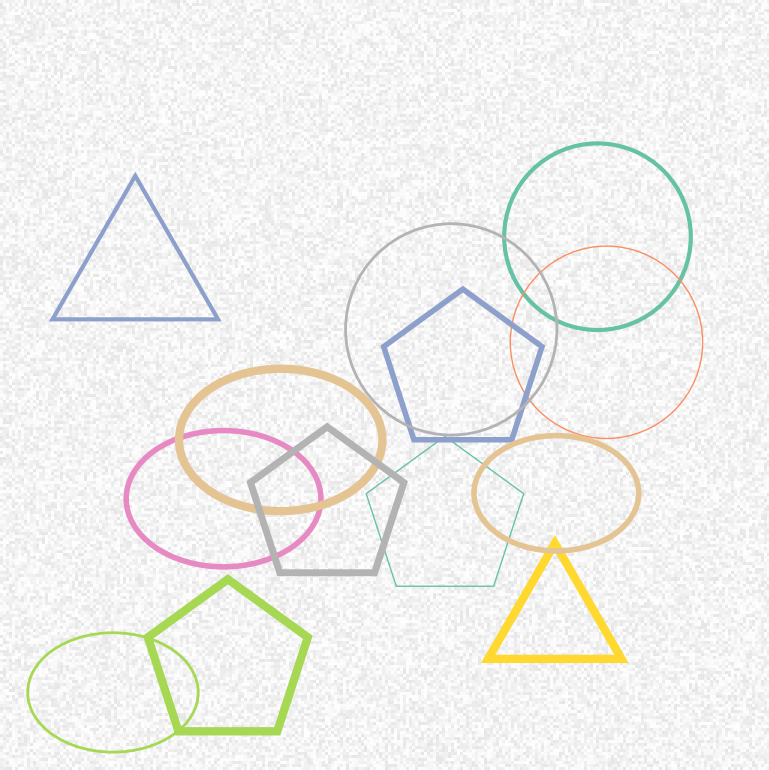[{"shape": "circle", "thickness": 1.5, "radius": 0.61, "center": [0.776, 0.693]}, {"shape": "pentagon", "thickness": 0.5, "radius": 0.54, "center": [0.578, 0.326]}, {"shape": "circle", "thickness": 0.5, "radius": 0.62, "center": [0.788, 0.555]}, {"shape": "triangle", "thickness": 1.5, "radius": 0.62, "center": [0.176, 0.647]}, {"shape": "pentagon", "thickness": 2, "radius": 0.54, "center": [0.601, 0.516]}, {"shape": "oval", "thickness": 2, "radius": 0.63, "center": [0.29, 0.352]}, {"shape": "pentagon", "thickness": 3, "radius": 0.55, "center": [0.296, 0.139]}, {"shape": "oval", "thickness": 1, "radius": 0.55, "center": [0.147, 0.101]}, {"shape": "triangle", "thickness": 3, "radius": 0.5, "center": [0.721, 0.194]}, {"shape": "oval", "thickness": 3, "radius": 0.66, "center": [0.365, 0.429]}, {"shape": "oval", "thickness": 2, "radius": 0.53, "center": [0.723, 0.359]}, {"shape": "pentagon", "thickness": 2.5, "radius": 0.52, "center": [0.425, 0.341]}, {"shape": "circle", "thickness": 1, "radius": 0.69, "center": [0.586, 0.572]}]